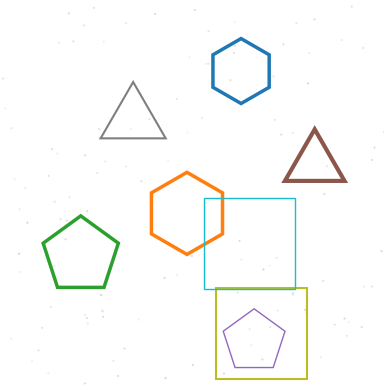[{"shape": "hexagon", "thickness": 2.5, "radius": 0.42, "center": [0.626, 0.815]}, {"shape": "hexagon", "thickness": 2.5, "radius": 0.53, "center": [0.486, 0.446]}, {"shape": "pentagon", "thickness": 2.5, "radius": 0.51, "center": [0.21, 0.337]}, {"shape": "pentagon", "thickness": 1, "radius": 0.42, "center": [0.66, 0.114]}, {"shape": "triangle", "thickness": 3, "radius": 0.45, "center": [0.817, 0.575]}, {"shape": "triangle", "thickness": 1.5, "radius": 0.49, "center": [0.346, 0.689]}, {"shape": "square", "thickness": 1.5, "radius": 0.59, "center": [0.678, 0.134]}, {"shape": "square", "thickness": 1, "radius": 0.59, "center": [0.649, 0.368]}]